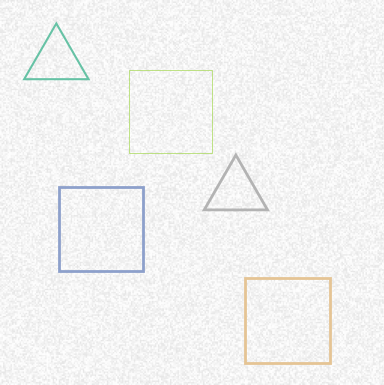[{"shape": "triangle", "thickness": 1.5, "radius": 0.48, "center": [0.146, 0.843]}, {"shape": "square", "thickness": 2, "radius": 0.55, "center": [0.261, 0.404]}, {"shape": "square", "thickness": 0.5, "radius": 0.54, "center": [0.442, 0.71]}, {"shape": "square", "thickness": 2, "radius": 0.55, "center": [0.748, 0.168]}, {"shape": "triangle", "thickness": 2, "radius": 0.47, "center": [0.613, 0.502]}]